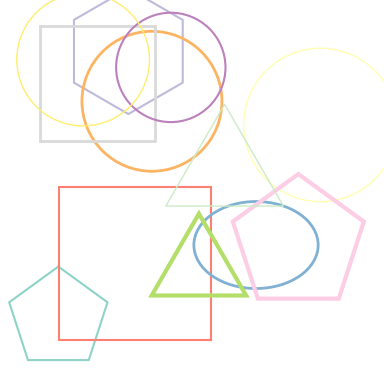[{"shape": "pentagon", "thickness": 1.5, "radius": 0.67, "center": [0.152, 0.173]}, {"shape": "circle", "thickness": 1, "radius": 1.0, "center": [0.832, 0.676]}, {"shape": "hexagon", "thickness": 1.5, "radius": 0.82, "center": [0.333, 0.867]}, {"shape": "square", "thickness": 1.5, "radius": 0.99, "center": [0.35, 0.316]}, {"shape": "oval", "thickness": 2, "radius": 0.81, "center": [0.665, 0.364]}, {"shape": "circle", "thickness": 2, "radius": 0.91, "center": [0.395, 0.737]}, {"shape": "triangle", "thickness": 3, "radius": 0.71, "center": [0.517, 0.303]}, {"shape": "pentagon", "thickness": 3, "radius": 0.89, "center": [0.775, 0.369]}, {"shape": "square", "thickness": 2, "radius": 0.75, "center": [0.254, 0.783]}, {"shape": "circle", "thickness": 1.5, "radius": 0.71, "center": [0.444, 0.825]}, {"shape": "triangle", "thickness": 1, "radius": 0.88, "center": [0.583, 0.553]}, {"shape": "circle", "thickness": 1, "radius": 0.86, "center": [0.216, 0.845]}]